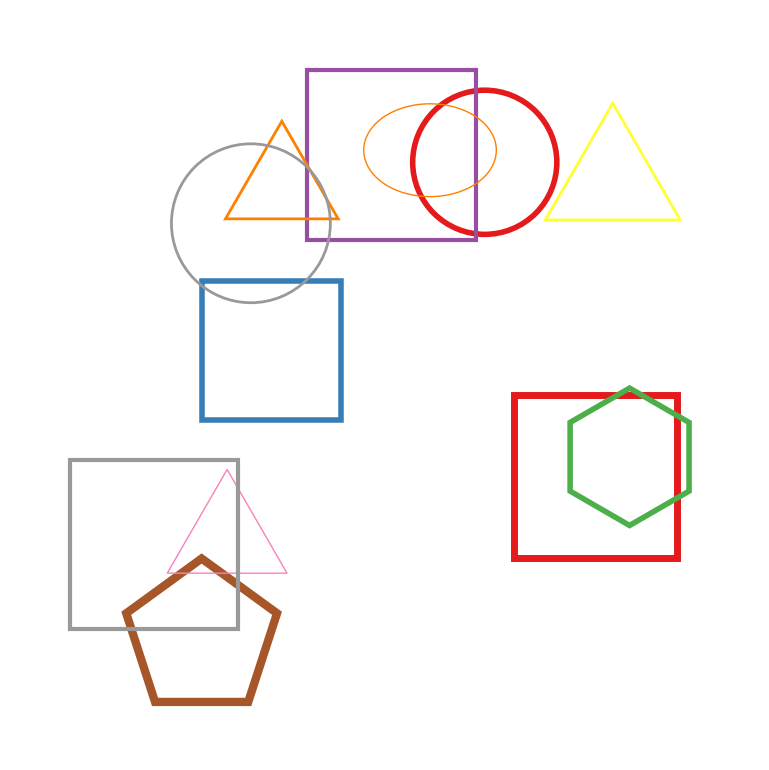[{"shape": "circle", "thickness": 2, "radius": 0.47, "center": [0.63, 0.789]}, {"shape": "square", "thickness": 2.5, "radius": 0.53, "center": [0.773, 0.381]}, {"shape": "square", "thickness": 2, "radius": 0.45, "center": [0.352, 0.545]}, {"shape": "hexagon", "thickness": 2, "radius": 0.45, "center": [0.818, 0.407]}, {"shape": "square", "thickness": 1.5, "radius": 0.55, "center": [0.508, 0.799]}, {"shape": "triangle", "thickness": 1, "radius": 0.42, "center": [0.366, 0.758]}, {"shape": "oval", "thickness": 0.5, "radius": 0.43, "center": [0.558, 0.805]}, {"shape": "triangle", "thickness": 1, "radius": 0.51, "center": [0.796, 0.765]}, {"shape": "pentagon", "thickness": 3, "radius": 0.51, "center": [0.262, 0.172]}, {"shape": "triangle", "thickness": 0.5, "radius": 0.45, "center": [0.295, 0.301]}, {"shape": "square", "thickness": 1.5, "radius": 0.55, "center": [0.2, 0.293]}, {"shape": "circle", "thickness": 1, "radius": 0.52, "center": [0.326, 0.71]}]